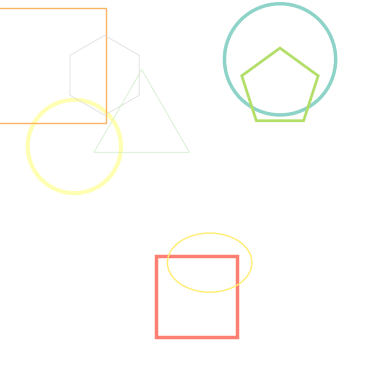[{"shape": "circle", "thickness": 2.5, "radius": 0.72, "center": [0.727, 0.846]}, {"shape": "circle", "thickness": 3, "radius": 0.61, "center": [0.193, 0.619]}, {"shape": "square", "thickness": 2.5, "radius": 0.52, "center": [0.51, 0.23]}, {"shape": "square", "thickness": 1, "radius": 0.74, "center": [0.127, 0.831]}, {"shape": "pentagon", "thickness": 2, "radius": 0.52, "center": [0.727, 0.771]}, {"shape": "hexagon", "thickness": 0.5, "radius": 0.52, "center": [0.272, 0.804]}, {"shape": "triangle", "thickness": 0.5, "radius": 0.72, "center": [0.368, 0.676]}, {"shape": "oval", "thickness": 1, "radius": 0.55, "center": [0.545, 0.318]}]